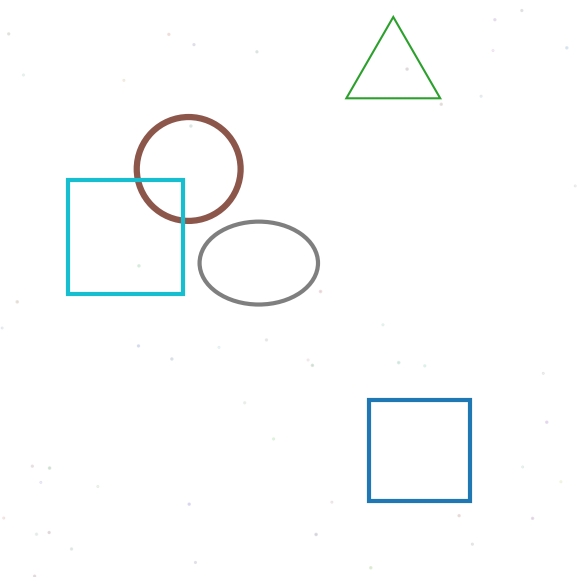[{"shape": "square", "thickness": 2, "radius": 0.44, "center": [0.727, 0.219]}, {"shape": "triangle", "thickness": 1, "radius": 0.47, "center": [0.681, 0.876]}, {"shape": "circle", "thickness": 3, "radius": 0.45, "center": [0.327, 0.707]}, {"shape": "oval", "thickness": 2, "radius": 0.51, "center": [0.448, 0.544]}, {"shape": "square", "thickness": 2, "radius": 0.5, "center": [0.217, 0.589]}]